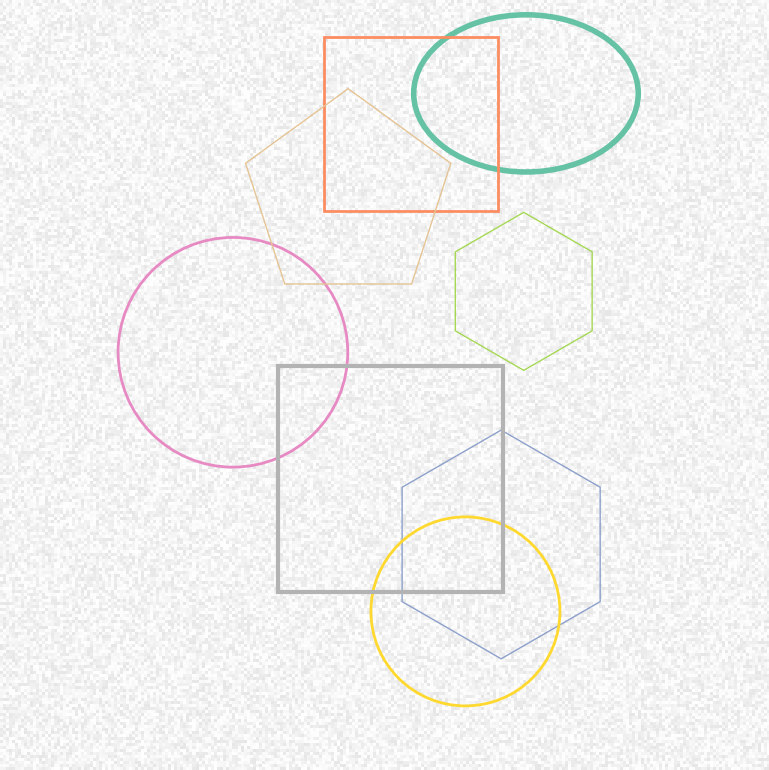[{"shape": "oval", "thickness": 2, "radius": 0.73, "center": [0.683, 0.879]}, {"shape": "square", "thickness": 1, "radius": 0.57, "center": [0.534, 0.839]}, {"shape": "hexagon", "thickness": 0.5, "radius": 0.74, "center": [0.651, 0.293]}, {"shape": "circle", "thickness": 1, "radius": 0.75, "center": [0.303, 0.542]}, {"shape": "hexagon", "thickness": 0.5, "radius": 0.51, "center": [0.68, 0.622]}, {"shape": "circle", "thickness": 1, "radius": 0.61, "center": [0.604, 0.206]}, {"shape": "pentagon", "thickness": 0.5, "radius": 0.7, "center": [0.452, 0.745]}, {"shape": "square", "thickness": 1.5, "radius": 0.73, "center": [0.507, 0.378]}]